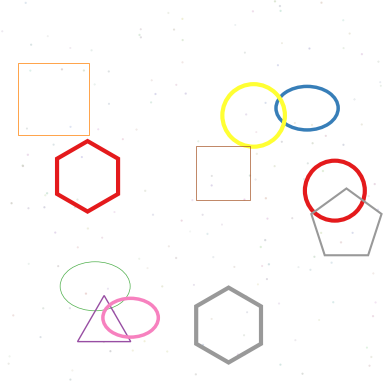[{"shape": "circle", "thickness": 3, "radius": 0.39, "center": [0.87, 0.505]}, {"shape": "hexagon", "thickness": 3, "radius": 0.46, "center": [0.227, 0.542]}, {"shape": "oval", "thickness": 2.5, "radius": 0.4, "center": [0.798, 0.719]}, {"shape": "oval", "thickness": 0.5, "radius": 0.45, "center": [0.247, 0.256]}, {"shape": "triangle", "thickness": 1, "radius": 0.4, "center": [0.27, 0.153]}, {"shape": "square", "thickness": 0.5, "radius": 0.46, "center": [0.139, 0.743]}, {"shape": "circle", "thickness": 3, "radius": 0.41, "center": [0.659, 0.7]}, {"shape": "square", "thickness": 0.5, "radius": 0.35, "center": [0.579, 0.55]}, {"shape": "oval", "thickness": 2.5, "radius": 0.36, "center": [0.339, 0.175]}, {"shape": "hexagon", "thickness": 3, "radius": 0.49, "center": [0.594, 0.156]}, {"shape": "pentagon", "thickness": 1.5, "radius": 0.48, "center": [0.9, 0.415]}]